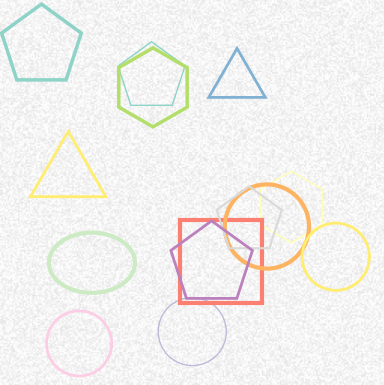[{"shape": "pentagon", "thickness": 2.5, "radius": 0.54, "center": [0.108, 0.88]}, {"shape": "pentagon", "thickness": 1, "radius": 0.46, "center": [0.394, 0.8]}, {"shape": "hexagon", "thickness": 1, "radius": 0.46, "center": [0.757, 0.462]}, {"shape": "circle", "thickness": 1, "radius": 0.44, "center": [0.499, 0.139]}, {"shape": "square", "thickness": 3, "radius": 0.54, "center": [0.574, 0.32]}, {"shape": "triangle", "thickness": 2, "radius": 0.42, "center": [0.616, 0.789]}, {"shape": "circle", "thickness": 3, "radius": 0.55, "center": [0.693, 0.412]}, {"shape": "hexagon", "thickness": 2.5, "radius": 0.51, "center": [0.397, 0.773]}, {"shape": "circle", "thickness": 2, "radius": 0.42, "center": [0.205, 0.108]}, {"shape": "pentagon", "thickness": 1.5, "radius": 0.44, "center": [0.647, 0.427]}, {"shape": "pentagon", "thickness": 2, "radius": 0.56, "center": [0.55, 0.315]}, {"shape": "oval", "thickness": 3, "radius": 0.56, "center": [0.239, 0.318]}, {"shape": "circle", "thickness": 2, "radius": 0.44, "center": [0.872, 0.333]}, {"shape": "triangle", "thickness": 2, "radius": 0.57, "center": [0.177, 0.546]}]